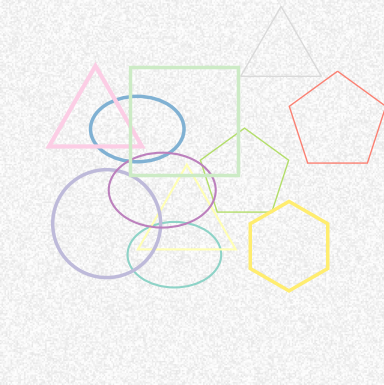[{"shape": "oval", "thickness": 1.5, "radius": 0.61, "center": [0.453, 0.338]}, {"shape": "triangle", "thickness": 1.5, "radius": 0.73, "center": [0.485, 0.426]}, {"shape": "circle", "thickness": 2.5, "radius": 0.7, "center": [0.277, 0.419]}, {"shape": "pentagon", "thickness": 1, "radius": 0.66, "center": [0.877, 0.683]}, {"shape": "oval", "thickness": 2.5, "radius": 0.61, "center": [0.357, 0.665]}, {"shape": "pentagon", "thickness": 1, "radius": 0.6, "center": [0.635, 0.547]}, {"shape": "triangle", "thickness": 3, "radius": 0.7, "center": [0.248, 0.689]}, {"shape": "triangle", "thickness": 1, "radius": 0.61, "center": [0.73, 0.862]}, {"shape": "oval", "thickness": 1.5, "radius": 0.69, "center": [0.421, 0.506]}, {"shape": "square", "thickness": 2.5, "radius": 0.71, "center": [0.478, 0.686]}, {"shape": "hexagon", "thickness": 2.5, "radius": 0.58, "center": [0.751, 0.361]}]